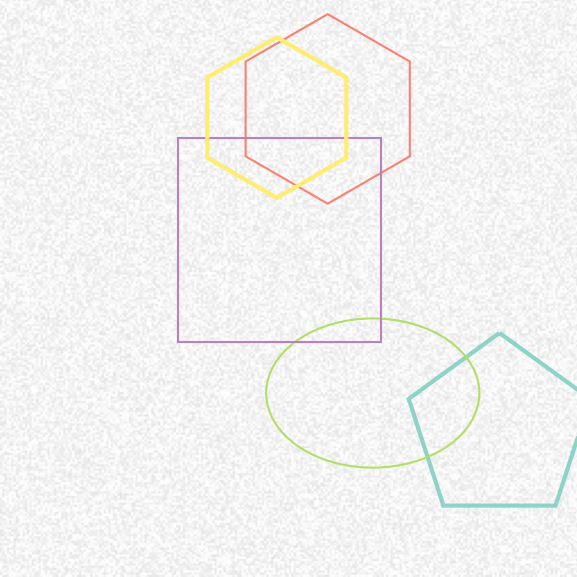[{"shape": "pentagon", "thickness": 2, "radius": 0.83, "center": [0.865, 0.257]}, {"shape": "hexagon", "thickness": 1, "radius": 0.82, "center": [0.567, 0.811]}, {"shape": "oval", "thickness": 1, "radius": 0.92, "center": [0.645, 0.319]}, {"shape": "square", "thickness": 1, "radius": 0.88, "center": [0.484, 0.584]}, {"shape": "hexagon", "thickness": 2, "radius": 0.69, "center": [0.479, 0.795]}]